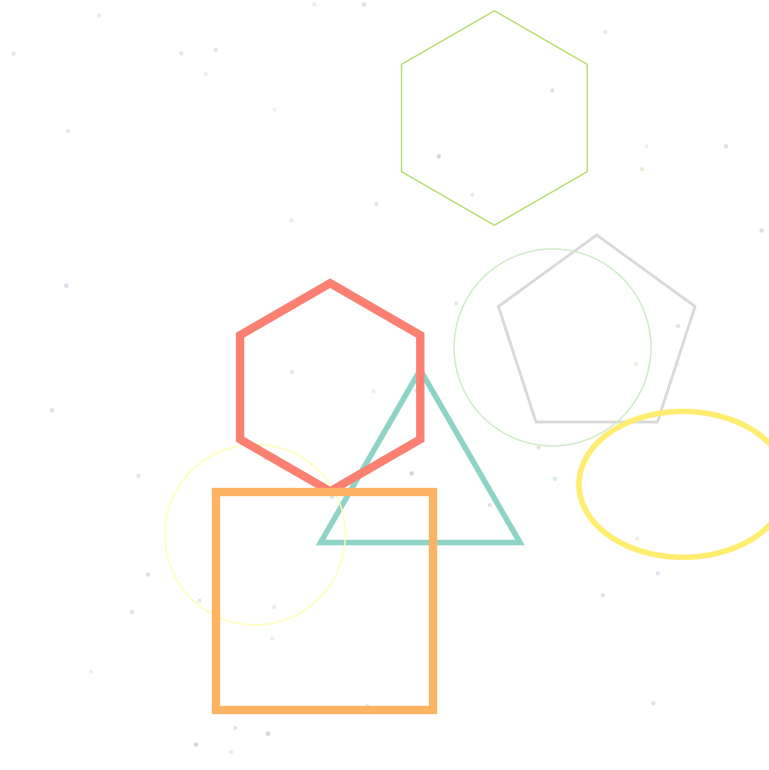[{"shape": "triangle", "thickness": 2, "radius": 0.75, "center": [0.546, 0.37]}, {"shape": "circle", "thickness": 0.5, "radius": 0.59, "center": [0.331, 0.306]}, {"shape": "hexagon", "thickness": 3, "radius": 0.68, "center": [0.429, 0.497]}, {"shape": "square", "thickness": 3, "radius": 0.71, "center": [0.421, 0.22]}, {"shape": "hexagon", "thickness": 0.5, "radius": 0.7, "center": [0.642, 0.847]}, {"shape": "pentagon", "thickness": 1, "radius": 0.67, "center": [0.775, 0.561]}, {"shape": "circle", "thickness": 0.5, "radius": 0.64, "center": [0.718, 0.549]}, {"shape": "oval", "thickness": 2, "radius": 0.68, "center": [0.887, 0.371]}]